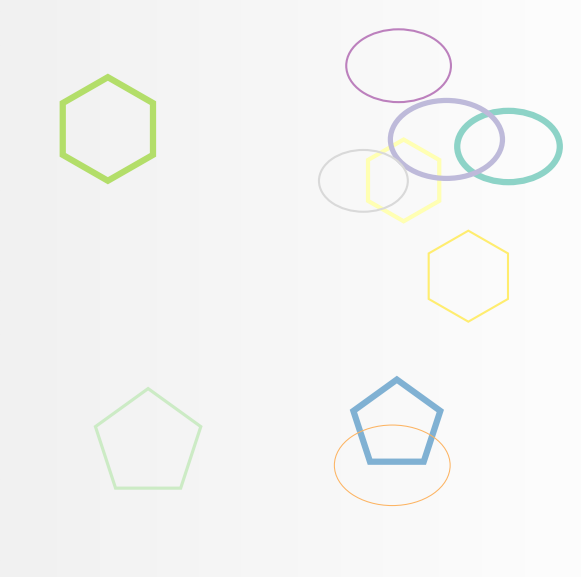[{"shape": "oval", "thickness": 3, "radius": 0.44, "center": [0.875, 0.745]}, {"shape": "hexagon", "thickness": 2, "radius": 0.35, "center": [0.694, 0.687]}, {"shape": "oval", "thickness": 2.5, "radius": 0.48, "center": [0.768, 0.758]}, {"shape": "pentagon", "thickness": 3, "radius": 0.39, "center": [0.683, 0.263]}, {"shape": "oval", "thickness": 0.5, "radius": 0.5, "center": [0.675, 0.193]}, {"shape": "hexagon", "thickness": 3, "radius": 0.45, "center": [0.186, 0.776]}, {"shape": "oval", "thickness": 1, "radius": 0.38, "center": [0.625, 0.686]}, {"shape": "oval", "thickness": 1, "radius": 0.45, "center": [0.686, 0.885]}, {"shape": "pentagon", "thickness": 1.5, "radius": 0.48, "center": [0.255, 0.231]}, {"shape": "hexagon", "thickness": 1, "radius": 0.39, "center": [0.806, 0.521]}]